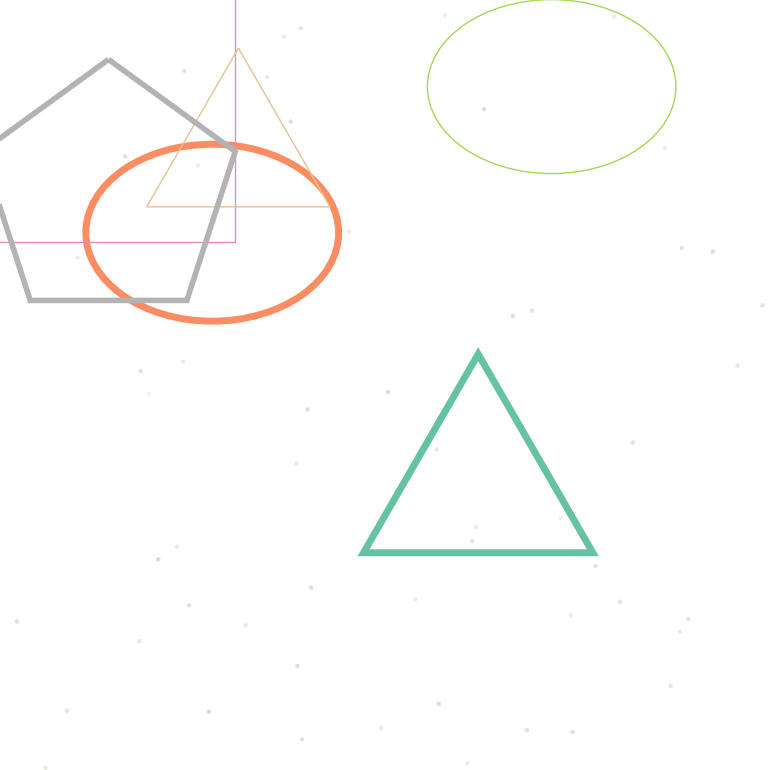[{"shape": "triangle", "thickness": 2.5, "radius": 0.86, "center": [0.621, 0.368]}, {"shape": "oval", "thickness": 2.5, "radius": 0.82, "center": [0.276, 0.698]}, {"shape": "square", "thickness": 0.5, "radius": 0.95, "center": [0.114, 0.876]}, {"shape": "oval", "thickness": 0.5, "radius": 0.81, "center": [0.716, 0.888]}, {"shape": "triangle", "thickness": 0.5, "radius": 0.69, "center": [0.31, 0.8]}, {"shape": "pentagon", "thickness": 2, "radius": 0.86, "center": [0.141, 0.75]}]